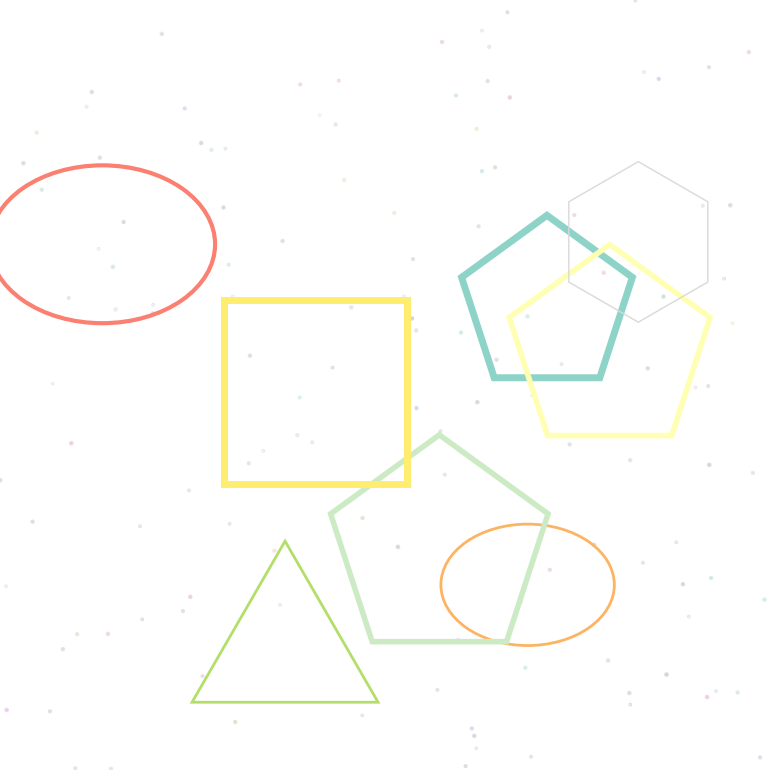[{"shape": "pentagon", "thickness": 2.5, "radius": 0.58, "center": [0.71, 0.604]}, {"shape": "pentagon", "thickness": 2, "radius": 0.69, "center": [0.792, 0.545]}, {"shape": "oval", "thickness": 1.5, "radius": 0.73, "center": [0.133, 0.683]}, {"shape": "oval", "thickness": 1, "radius": 0.56, "center": [0.685, 0.24]}, {"shape": "triangle", "thickness": 1, "radius": 0.7, "center": [0.37, 0.158]}, {"shape": "hexagon", "thickness": 0.5, "radius": 0.52, "center": [0.829, 0.686]}, {"shape": "pentagon", "thickness": 2, "radius": 0.74, "center": [0.571, 0.287]}, {"shape": "square", "thickness": 2.5, "radius": 0.6, "center": [0.41, 0.491]}]